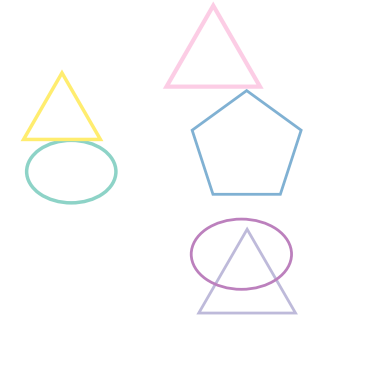[{"shape": "oval", "thickness": 2.5, "radius": 0.58, "center": [0.185, 0.554]}, {"shape": "triangle", "thickness": 2, "radius": 0.73, "center": [0.642, 0.259]}, {"shape": "pentagon", "thickness": 2, "radius": 0.74, "center": [0.641, 0.616]}, {"shape": "triangle", "thickness": 3, "radius": 0.7, "center": [0.554, 0.845]}, {"shape": "oval", "thickness": 2, "radius": 0.65, "center": [0.627, 0.34]}, {"shape": "triangle", "thickness": 2.5, "radius": 0.58, "center": [0.161, 0.695]}]